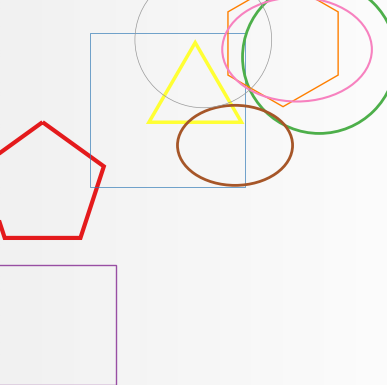[{"shape": "pentagon", "thickness": 3, "radius": 0.83, "center": [0.11, 0.516]}, {"shape": "square", "thickness": 0.5, "radius": 1.0, "center": [0.432, 0.715]}, {"shape": "circle", "thickness": 2, "radius": 0.99, "center": [0.824, 0.852]}, {"shape": "square", "thickness": 1, "radius": 0.78, "center": [0.143, 0.155]}, {"shape": "hexagon", "thickness": 1, "radius": 0.82, "center": [0.73, 0.887]}, {"shape": "triangle", "thickness": 2.5, "radius": 0.69, "center": [0.504, 0.751]}, {"shape": "oval", "thickness": 2, "radius": 0.74, "center": [0.607, 0.622]}, {"shape": "oval", "thickness": 1.5, "radius": 0.97, "center": [0.767, 0.871]}, {"shape": "circle", "thickness": 0.5, "radius": 0.88, "center": [0.525, 0.897]}]